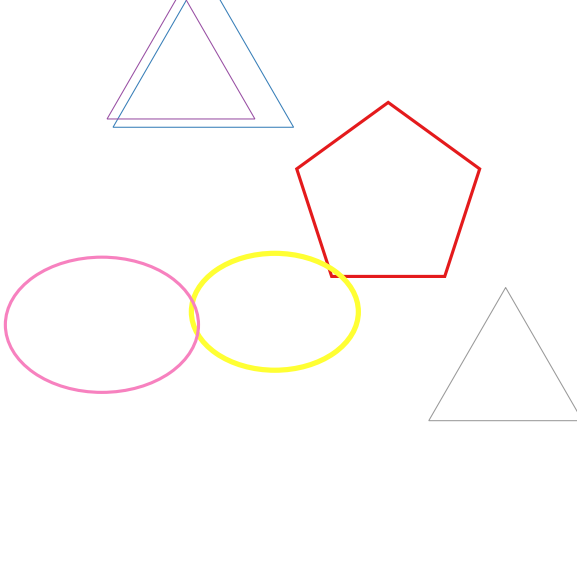[{"shape": "pentagon", "thickness": 1.5, "radius": 0.83, "center": [0.672, 0.655]}, {"shape": "triangle", "thickness": 0.5, "radius": 0.9, "center": [0.352, 0.869]}, {"shape": "triangle", "thickness": 0.5, "radius": 0.74, "center": [0.313, 0.867]}, {"shape": "oval", "thickness": 2.5, "radius": 0.72, "center": [0.476, 0.459]}, {"shape": "oval", "thickness": 1.5, "radius": 0.84, "center": [0.177, 0.437]}, {"shape": "triangle", "thickness": 0.5, "radius": 0.77, "center": [0.876, 0.348]}]